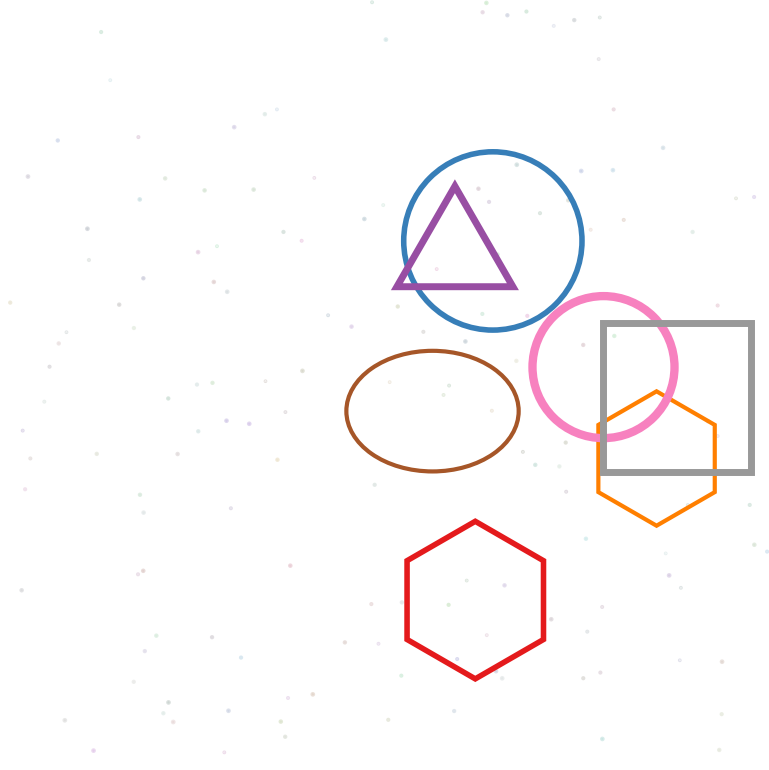[{"shape": "hexagon", "thickness": 2, "radius": 0.51, "center": [0.617, 0.221]}, {"shape": "circle", "thickness": 2, "radius": 0.58, "center": [0.64, 0.687]}, {"shape": "triangle", "thickness": 2.5, "radius": 0.43, "center": [0.591, 0.671]}, {"shape": "hexagon", "thickness": 1.5, "radius": 0.44, "center": [0.853, 0.405]}, {"shape": "oval", "thickness": 1.5, "radius": 0.56, "center": [0.562, 0.466]}, {"shape": "circle", "thickness": 3, "radius": 0.46, "center": [0.784, 0.523]}, {"shape": "square", "thickness": 2.5, "radius": 0.48, "center": [0.88, 0.484]}]